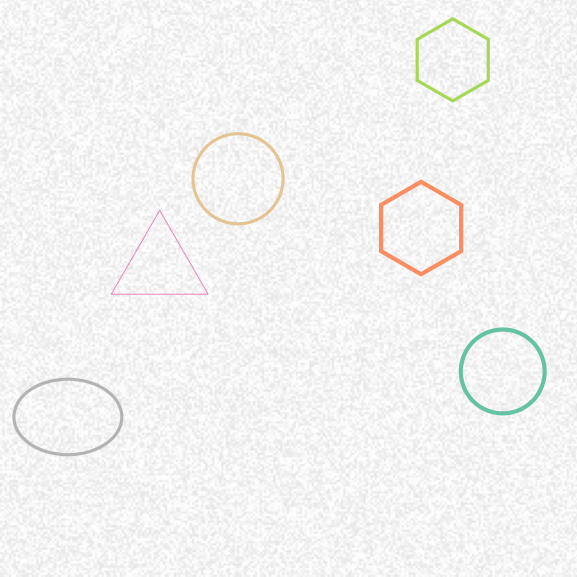[{"shape": "circle", "thickness": 2, "radius": 0.36, "center": [0.871, 0.356]}, {"shape": "hexagon", "thickness": 2, "radius": 0.4, "center": [0.729, 0.604]}, {"shape": "triangle", "thickness": 0.5, "radius": 0.48, "center": [0.276, 0.538]}, {"shape": "hexagon", "thickness": 1.5, "radius": 0.36, "center": [0.784, 0.895]}, {"shape": "circle", "thickness": 1.5, "radius": 0.39, "center": [0.412, 0.69]}, {"shape": "oval", "thickness": 1.5, "radius": 0.47, "center": [0.117, 0.277]}]